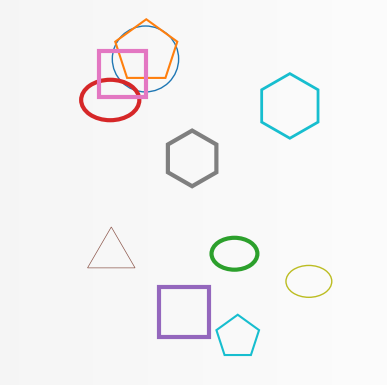[{"shape": "circle", "thickness": 1, "radius": 0.43, "center": [0.375, 0.847]}, {"shape": "pentagon", "thickness": 1.5, "radius": 0.42, "center": [0.377, 0.866]}, {"shape": "oval", "thickness": 3, "radius": 0.3, "center": [0.605, 0.341]}, {"shape": "oval", "thickness": 3, "radius": 0.38, "center": [0.284, 0.74]}, {"shape": "square", "thickness": 3, "radius": 0.32, "center": [0.475, 0.189]}, {"shape": "triangle", "thickness": 0.5, "radius": 0.35, "center": [0.287, 0.34]}, {"shape": "square", "thickness": 3, "radius": 0.3, "center": [0.316, 0.807]}, {"shape": "hexagon", "thickness": 3, "radius": 0.36, "center": [0.496, 0.589]}, {"shape": "oval", "thickness": 1, "radius": 0.3, "center": [0.797, 0.269]}, {"shape": "pentagon", "thickness": 1.5, "radius": 0.29, "center": [0.614, 0.125]}, {"shape": "hexagon", "thickness": 2, "radius": 0.42, "center": [0.748, 0.725]}]